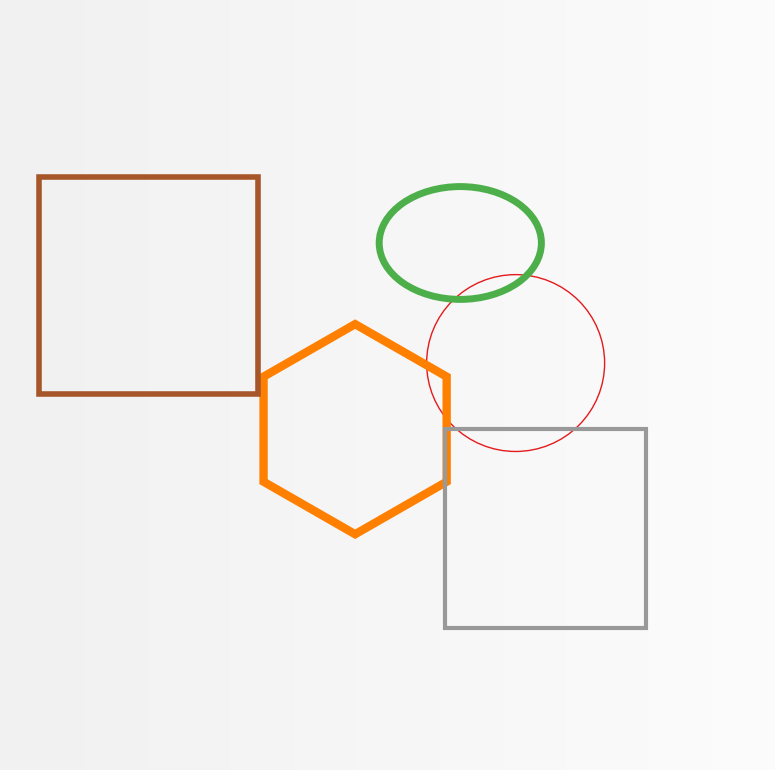[{"shape": "circle", "thickness": 0.5, "radius": 0.57, "center": [0.665, 0.529]}, {"shape": "oval", "thickness": 2.5, "radius": 0.52, "center": [0.594, 0.684]}, {"shape": "hexagon", "thickness": 3, "radius": 0.68, "center": [0.458, 0.443]}, {"shape": "square", "thickness": 2, "radius": 0.71, "center": [0.192, 0.629]}, {"shape": "square", "thickness": 1.5, "radius": 0.65, "center": [0.704, 0.314]}]